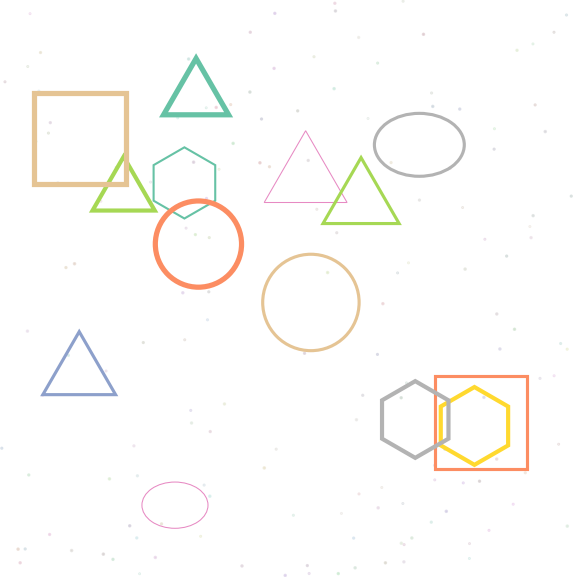[{"shape": "hexagon", "thickness": 1, "radius": 0.31, "center": [0.319, 0.682]}, {"shape": "triangle", "thickness": 2.5, "radius": 0.33, "center": [0.34, 0.833]}, {"shape": "square", "thickness": 1.5, "radius": 0.4, "center": [0.833, 0.268]}, {"shape": "circle", "thickness": 2.5, "radius": 0.37, "center": [0.344, 0.576]}, {"shape": "triangle", "thickness": 1.5, "radius": 0.36, "center": [0.137, 0.352]}, {"shape": "triangle", "thickness": 0.5, "radius": 0.41, "center": [0.529, 0.69]}, {"shape": "oval", "thickness": 0.5, "radius": 0.29, "center": [0.303, 0.124]}, {"shape": "triangle", "thickness": 1.5, "radius": 0.38, "center": [0.625, 0.65]}, {"shape": "triangle", "thickness": 2, "radius": 0.31, "center": [0.214, 0.666]}, {"shape": "hexagon", "thickness": 2, "radius": 0.34, "center": [0.822, 0.262]}, {"shape": "square", "thickness": 2.5, "radius": 0.4, "center": [0.139, 0.759]}, {"shape": "circle", "thickness": 1.5, "radius": 0.42, "center": [0.538, 0.475]}, {"shape": "hexagon", "thickness": 2, "radius": 0.33, "center": [0.719, 0.273]}, {"shape": "oval", "thickness": 1.5, "radius": 0.39, "center": [0.726, 0.748]}]